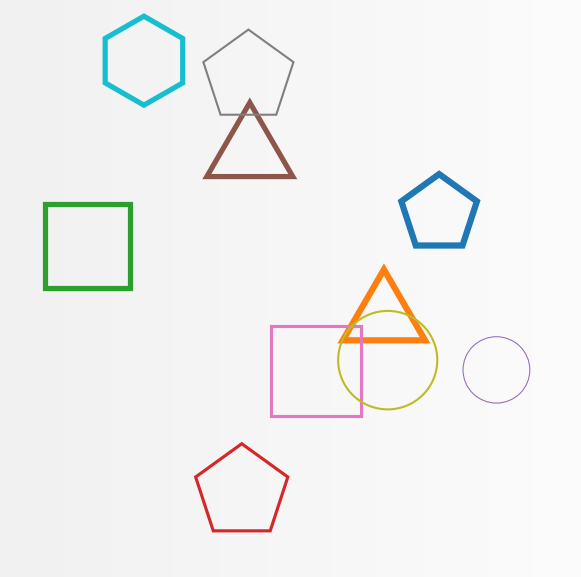[{"shape": "pentagon", "thickness": 3, "radius": 0.34, "center": [0.755, 0.629]}, {"shape": "triangle", "thickness": 3, "radius": 0.41, "center": [0.661, 0.451]}, {"shape": "square", "thickness": 2.5, "radius": 0.37, "center": [0.151, 0.573]}, {"shape": "pentagon", "thickness": 1.5, "radius": 0.42, "center": [0.416, 0.147]}, {"shape": "circle", "thickness": 0.5, "radius": 0.29, "center": [0.854, 0.359]}, {"shape": "triangle", "thickness": 2.5, "radius": 0.43, "center": [0.43, 0.736]}, {"shape": "square", "thickness": 1.5, "radius": 0.39, "center": [0.543, 0.356]}, {"shape": "pentagon", "thickness": 1, "radius": 0.41, "center": [0.427, 0.866]}, {"shape": "circle", "thickness": 1, "radius": 0.43, "center": [0.667, 0.376]}, {"shape": "hexagon", "thickness": 2.5, "radius": 0.39, "center": [0.248, 0.894]}]